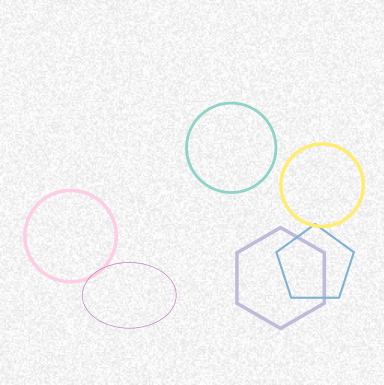[{"shape": "circle", "thickness": 2, "radius": 0.58, "center": [0.601, 0.616]}, {"shape": "hexagon", "thickness": 2.5, "radius": 0.66, "center": [0.729, 0.278]}, {"shape": "pentagon", "thickness": 1.5, "radius": 0.53, "center": [0.819, 0.312]}, {"shape": "circle", "thickness": 2.5, "radius": 0.59, "center": [0.183, 0.387]}, {"shape": "oval", "thickness": 0.5, "radius": 0.61, "center": [0.336, 0.233]}, {"shape": "circle", "thickness": 2.5, "radius": 0.53, "center": [0.837, 0.519]}]